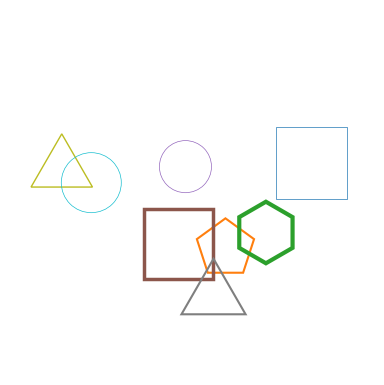[{"shape": "square", "thickness": 0.5, "radius": 0.47, "center": [0.809, 0.576]}, {"shape": "pentagon", "thickness": 1.5, "radius": 0.39, "center": [0.586, 0.355]}, {"shape": "hexagon", "thickness": 3, "radius": 0.4, "center": [0.691, 0.396]}, {"shape": "circle", "thickness": 0.5, "radius": 0.34, "center": [0.482, 0.567]}, {"shape": "square", "thickness": 2.5, "radius": 0.45, "center": [0.464, 0.367]}, {"shape": "triangle", "thickness": 1.5, "radius": 0.48, "center": [0.555, 0.232]}, {"shape": "triangle", "thickness": 1, "radius": 0.46, "center": [0.16, 0.56]}, {"shape": "circle", "thickness": 0.5, "radius": 0.39, "center": [0.237, 0.526]}]